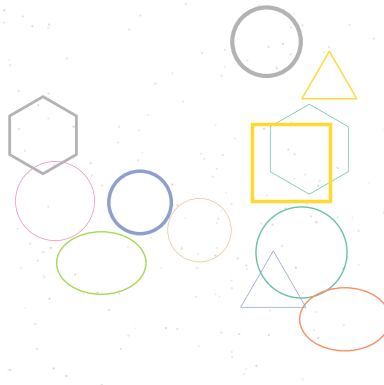[{"shape": "hexagon", "thickness": 0.5, "radius": 0.58, "center": [0.803, 0.612]}, {"shape": "circle", "thickness": 1, "radius": 0.59, "center": [0.783, 0.344]}, {"shape": "oval", "thickness": 1, "radius": 0.59, "center": [0.895, 0.171]}, {"shape": "triangle", "thickness": 0.5, "radius": 0.49, "center": [0.71, 0.251]}, {"shape": "circle", "thickness": 2.5, "radius": 0.41, "center": [0.364, 0.474]}, {"shape": "circle", "thickness": 0.5, "radius": 0.51, "center": [0.143, 0.478]}, {"shape": "oval", "thickness": 1, "radius": 0.58, "center": [0.263, 0.317]}, {"shape": "triangle", "thickness": 1, "radius": 0.41, "center": [0.855, 0.785]}, {"shape": "square", "thickness": 2.5, "radius": 0.5, "center": [0.756, 0.578]}, {"shape": "circle", "thickness": 0.5, "radius": 0.41, "center": [0.518, 0.402]}, {"shape": "circle", "thickness": 3, "radius": 0.45, "center": [0.692, 0.892]}, {"shape": "hexagon", "thickness": 2, "radius": 0.5, "center": [0.112, 0.649]}]